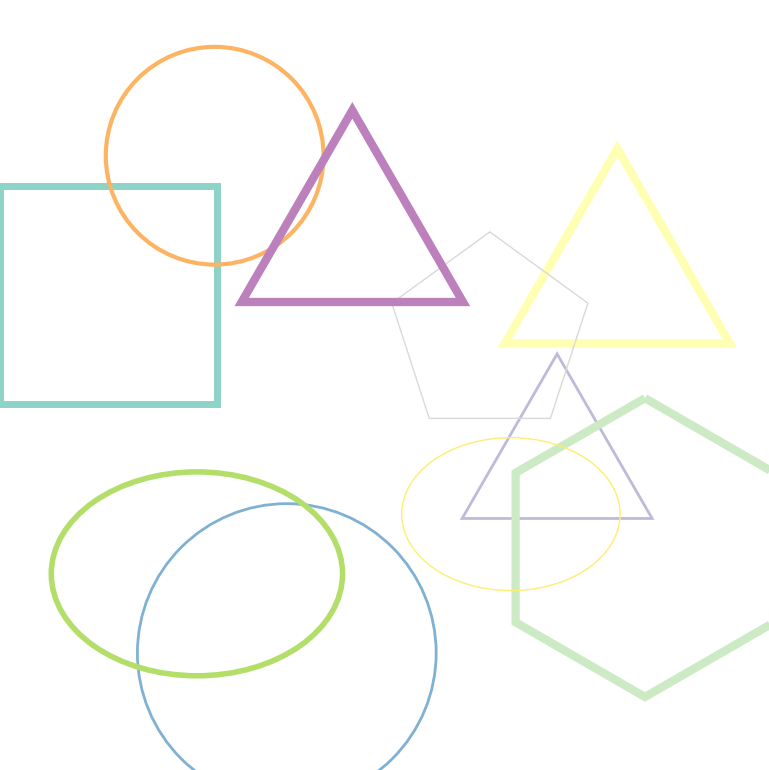[{"shape": "square", "thickness": 2.5, "radius": 0.7, "center": [0.141, 0.617]}, {"shape": "triangle", "thickness": 3, "radius": 0.84, "center": [0.802, 0.638]}, {"shape": "triangle", "thickness": 1, "radius": 0.71, "center": [0.724, 0.398]}, {"shape": "circle", "thickness": 1, "radius": 0.97, "center": [0.372, 0.152]}, {"shape": "circle", "thickness": 1.5, "radius": 0.71, "center": [0.279, 0.798]}, {"shape": "oval", "thickness": 2, "radius": 0.95, "center": [0.256, 0.255]}, {"shape": "pentagon", "thickness": 0.5, "radius": 0.67, "center": [0.636, 0.565]}, {"shape": "triangle", "thickness": 3, "radius": 0.83, "center": [0.458, 0.691]}, {"shape": "hexagon", "thickness": 3, "radius": 0.97, "center": [0.838, 0.289]}, {"shape": "oval", "thickness": 0.5, "radius": 0.71, "center": [0.663, 0.332]}]